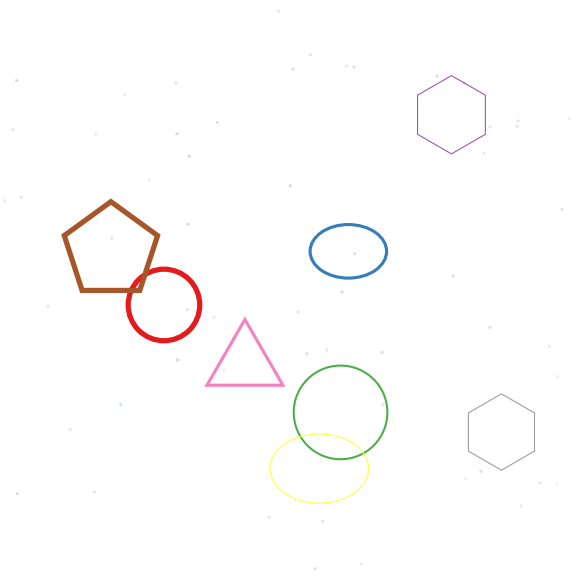[{"shape": "circle", "thickness": 2.5, "radius": 0.31, "center": [0.284, 0.471]}, {"shape": "oval", "thickness": 1.5, "radius": 0.33, "center": [0.603, 0.564]}, {"shape": "circle", "thickness": 1, "radius": 0.41, "center": [0.59, 0.285]}, {"shape": "hexagon", "thickness": 0.5, "radius": 0.34, "center": [0.782, 0.8]}, {"shape": "oval", "thickness": 0.5, "radius": 0.43, "center": [0.553, 0.188]}, {"shape": "pentagon", "thickness": 2.5, "radius": 0.42, "center": [0.192, 0.565]}, {"shape": "triangle", "thickness": 1.5, "radius": 0.38, "center": [0.424, 0.37]}, {"shape": "hexagon", "thickness": 0.5, "radius": 0.33, "center": [0.868, 0.251]}]